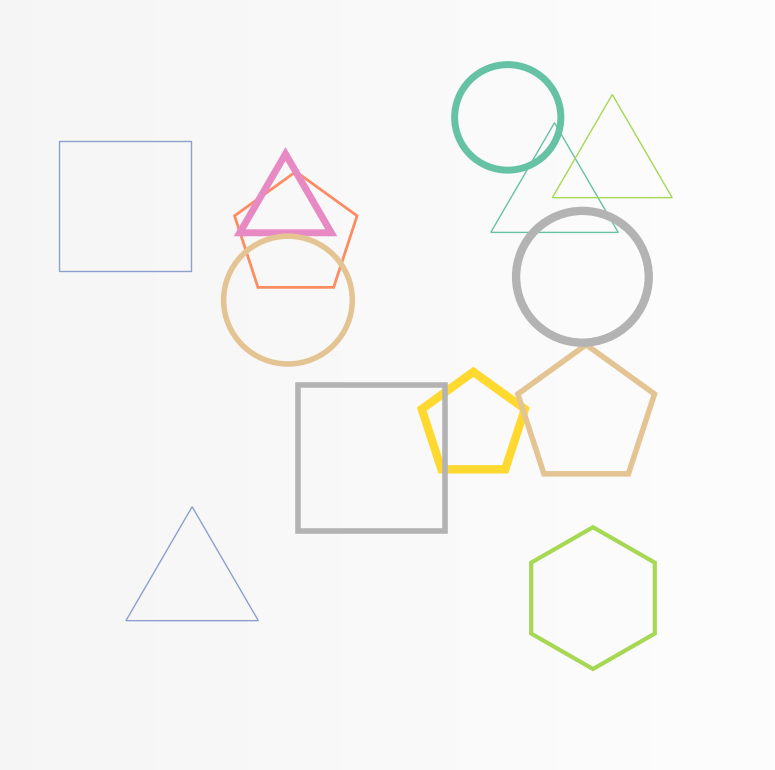[{"shape": "triangle", "thickness": 0.5, "radius": 0.47, "center": [0.715, 0.746]}, {"shape": "circle", "thickness": 2.5, "radius": 0.34, "center": [0.655, 0.848]}, {"shape": "pentagon", "thickness": 1, "radius": 0.42, "center": [0.382, 0.694]}, {"shape": "triangle", "thickness": 0.5, "radius": 0.49, "center": [0.248, 0.243]}, {"shape": "square", "thickness": 0.5, "radius": 0.42, "center": [0.162, 0.732]}, {"shape": "triangle", "thickness": 2.5, "radius": 0.34, "center": [0.368, 0.732]}, {"shape": "triangle", "thickness": 0.5, "radius": 0.45, "center": [0.79, 0.788]}, {"shape": "hexagon", "thickness": 1.5, "radius": 0.46, "center": [0.765, 0.223]}, {"shape": "pentagon", "thickness": 3, "radius": 0.35, "center": [0.611, 0.447]}, {"shape": "circle", "thickness": 2, "radius": 0.42, "center": [0.372, 0.61]}, {"shape": "pentagon", "thickness": 2, "radius": 0.46, "center": [0.756, 0.46]}, {"shape": "square", "thickness": 2, "radius": 0.48, "center": [0.479, 0.405]}, {"shape": "circle", "thickness": 3, "radius": 0.43, "center": [0.752, 0.641]}]